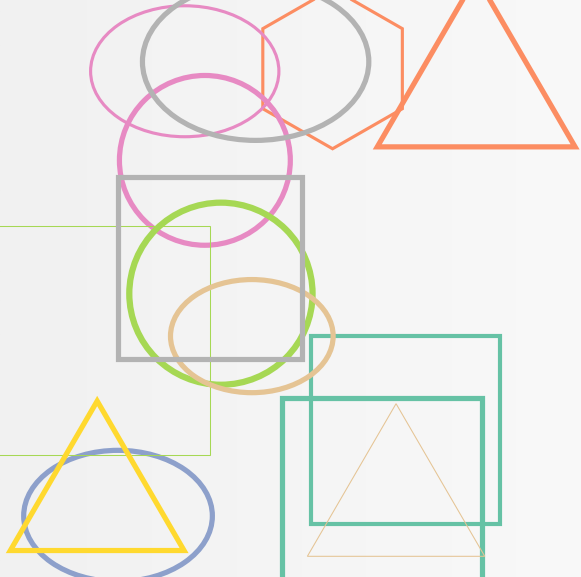[{"shape": "square", "thickness": 2.5, "radius": 0.86, "center": [0.657, 0.137]}, {"shape": "square", "thickness": 2, "radius": 0.81, "center": [0.697, 0.255]}, {"shape": "triangle", "thickness": 2.5, "radius": 0.98, "center": [0.819, 0.843]}, {"shape": "hexagon", "thickness": 1.5, "radius": 0.69, "center": [0.572, 0.88]}, {"shape": "oval", "thickness": 2.5, "radius": 0.81, "center": [0.203, 0.106]}, {"shape": "oval", "thickness": 1.5, "radius": 0.81, "center": [0.318, 0.876]}, {"shape": "circle", "thickness": 2.5, "radius": 0.73, "center": [0.352, 0.721]}, {"shape": "square", "thickness": 0.5, "radius": 0.99, "center": [0.163, 0.409]}, {"shape": "circle", "thickness": 3, "radius": 0.79, "center": [0.38, 0.491]}, {"shape": "triangle", "thickness": 2.5, "radius": 0.86, "center": [0.167, 0.132]}, {"shape": "triangle", "thickness": 0.5, "radius": 0.88, "center": [0.681, 0.124]}, {"shape": "oval", "thickness": 2.5, "radius": 0.7, "center": [0.433, 0.417]}, {"shape": "square", "thickness": 2.5, "radius": 0.79, "center": [0.361, 0.536]}, {"shape": "oval", "thickness": 2.5, "radius": 0.97, "center": [0.44, 0.892]}]